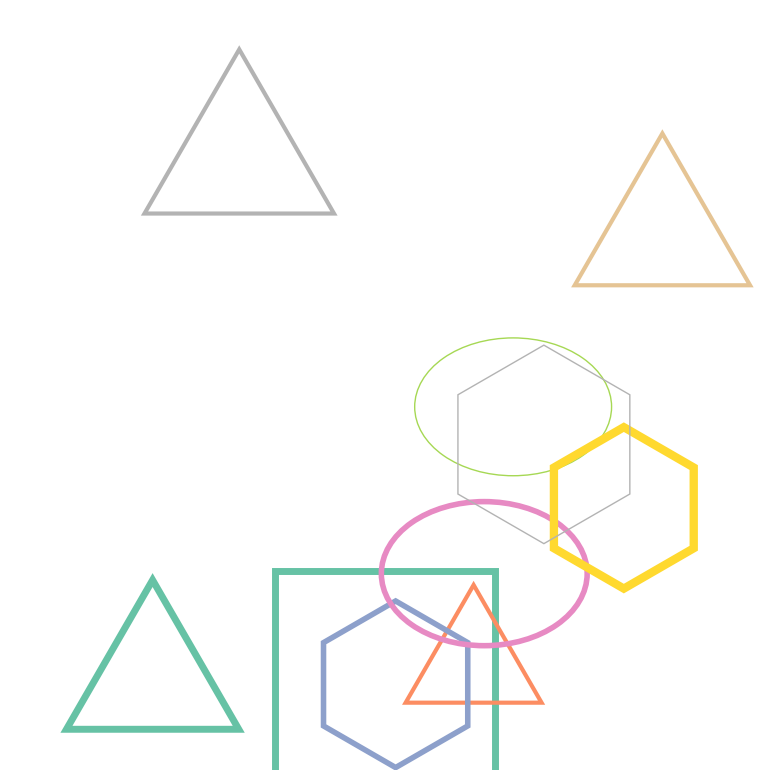[{"shape": "triangle", "thickness": 2.5, "radius": 0.65, "center": [0.198, 0.117]}, {"shape": "square", "thickness": 2.5, "radius": 0.71, "center": [0.5, 0.115]}, {"shape": "triangle", "thickness": 1.5, "radius": 0.51, "center": [0.615, 0.138]}, {"shape": "hexagon", "thickness": 2, "radius": 0.54, "center": [0.514, 0.111]}, {"shape": "oval", "thickness": 2, "radius": 0.67, "center": [0.629, 0.255]}, {"shape": "oval", "thickness": 0.5, "radius": 0.64, "center": [0.666, 0.472]}, {"shape": "hexagon", "thickness": 3, "radius": 0.52, "center": [0.81, 0.34]}, {"shape": "triangle", "thickness": 1.5, "radius": 0.66, "center": [0.86, 0.695]}, {"shape": "triangle", "thickness": 1.5, "radius": 0.71, "center": [0.311, 0.794]}, {"shape": "hexagon", "thickness": 0.5, "radius": 0.64, "center": [0.706, 0.423]}]